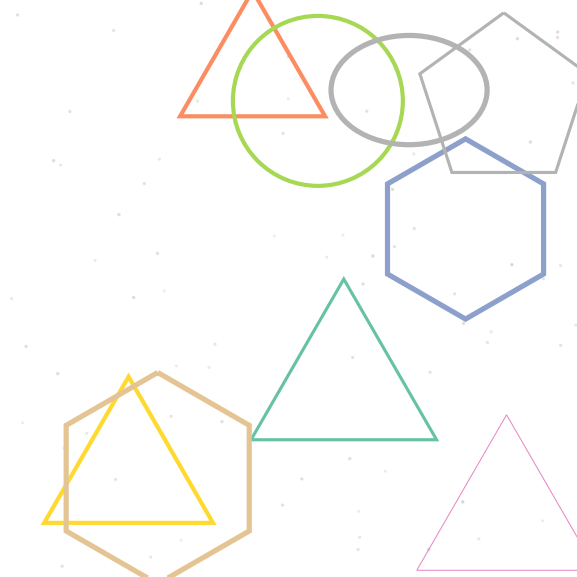[{"shape": "triangle", "thickness": 1.5, "radius": 0.93, "center": [0.595, 0.33]}, {"shape": "triangle", "thickness": 2, "radius": 0.72, "center": [0.437, 0.87]}, {"shape": "hexagon", "thickness": 2.5, "radius": 0.78, "center": [0.806, 0.603]}, {"shape": "triangle", "thickness": 0.5, "radius": 0.9, "center": [0.877, 0.101]}, {"shape": "circle", "thickness": 2, "radius": 0.74, "center": [0.55, 0.824]}, {"shape": "triangle", "thickness": 2, "radius": 0.84, "center": [0.223, 0.178]}, {"shape": "hexagon", "thickness": 2.5, "radius": 0.92, "center": [0.273, 0.171]}, {"shape": "pentagon", "thickness": 1.5, "radius": 0.76, "center": [0.872, 0.824]}, {"shape": "oval", "thickness": 2.5, "radius": 0.68, "center": [0.708, 0.843]}]